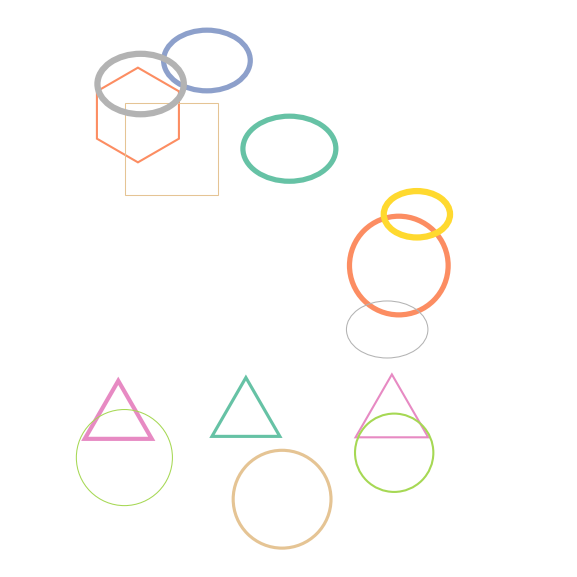[{"shape": "oval", "thickness": 2.5, "radius": 0.4, "center": [0.501, 0.742]}, {"shape": "triangle", "thickness": 1.5, "radius": 0.34, "center": [0.426, 0.277]}, {"shape": "hexagon", "thickness": 1, "radius": 0.41, "center": [0.239, 0.8]}, {"shape": "circle", "thickness": 2.5, "radius": 0.43, "center": [0.691, 0.539]}, {"shape": "oval", "thickness": 2.5, "radius": 0.38, "center": [0.358, 0.894]}, {"shape": "triangle", "thickness": 1, "radius": 0.36, "center": [0.679, 0.278]}, {"shape": "triangle", "thickness": 2, "radius": 0.33, "center": [0.205, 0.273]}, {"shape": "circle", "thickness": 0.5, "radius": 0.42, "center": [0.215, 0.207]}, {"shape": "circle", "thickness": 1, "radius": 0.34, "center": [0.683, 0.215]}, {"shape": "oval", "thickness": 3, "radius": 0.29, "center": [0.722, 0.628]}, {"shape": "square", "thickness": 0.5, "radius": 0.4, "center": [0.297, 0.741]}, {"shape": "circle", "thickness": 1.5, "radius": 0.42, "center": [0.488, 0.135]}, {"shape": "oval", "thickness": 3, "radius": 0.37, "center": [0.243, 0.854]}, {"shape": "oval", "thickness": 0.5, "radius": 0.35, "center": [0.67, 0.429]}]